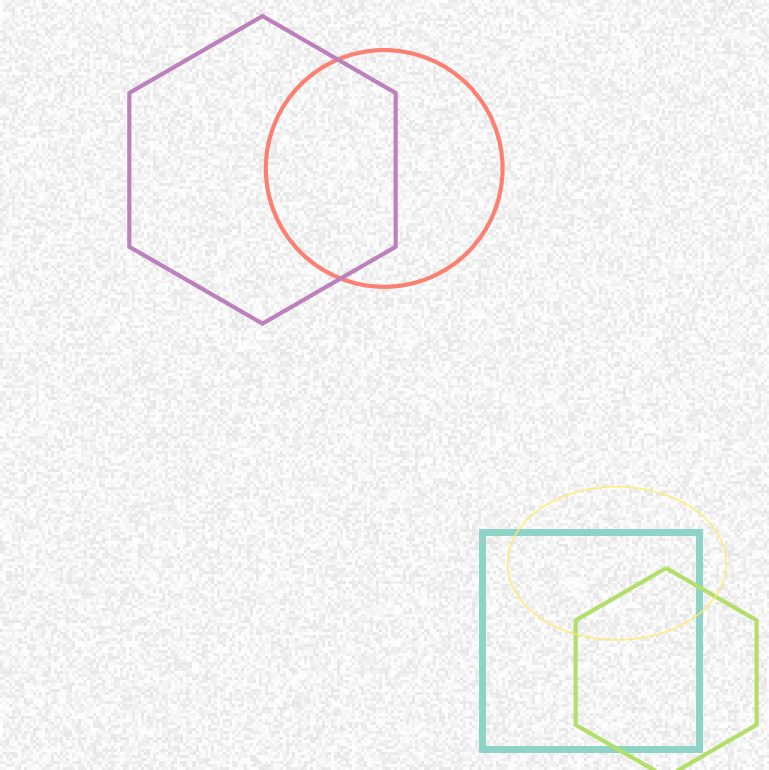[{"shape": "square", "thickness": 2.5, "radius": 0.71, "center": [0.767, 0.168]}, {"shape": "circle", "thickness": 1.5, "radius": 0.77, "center": [0.499, 0.781]}, {"shape": "hexagon", "thickness": 1.5, "radius": 0.68, "center": [0.865, 0.127]}, {"shape": "hexagon", "thickness": 1.5, "radius": 1.0, "center": [0.341, 0.779]}, {"shape": "oval", "thickness": 0.5, "radius": 0.71, "center": [0.801, 0.268]}]